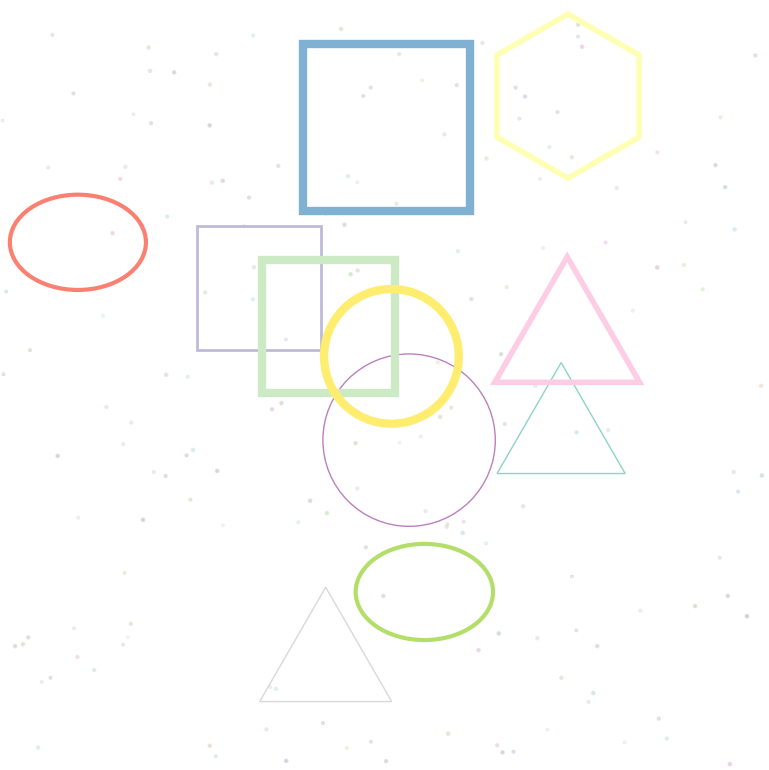[{"shape": "triangle", "thickness": 0.5, "radius": 0.48, "center": [0.729, 0.433]}, {"shape": "hexagon", "thickness": 2, "radius": 0.53, "center": [0.738, 0.875]}, {"shape": "square", "thickness": 1, "radius": 0.4, "center": [0.337, 0.626]}, {"shape": "oval", "thickness": 1.5, "radius": 0.44, "center": [0.101, 0.685]}, {"shape": "square", "thickness": 3, "radius": 0.54, "center": [0.502, 0.835]}, {"shape": "oval", "thickness": 1.5, "radius": 0.45, "center": [0.551, 0.231]}, {"shape": "triangle", "thickness": 2, "radius": 0.54, "center": [0.737, 0.558]}, {"shape": "triangle", "thickness": 0.5, "radius": 0.5, "center": [0.423, 0.138]}, {"shape": "circle", "thickness": 0.5, "radius": 0.56, "center": [0.531, 0.428]}, {"shape": "square", "thickness": 3, "radius": 0.43, "center": [0.427, 0.576]}, {"shape": "circle", "thickness": 3, "radius": 0.44, "center": [0.508, 0.537]}]